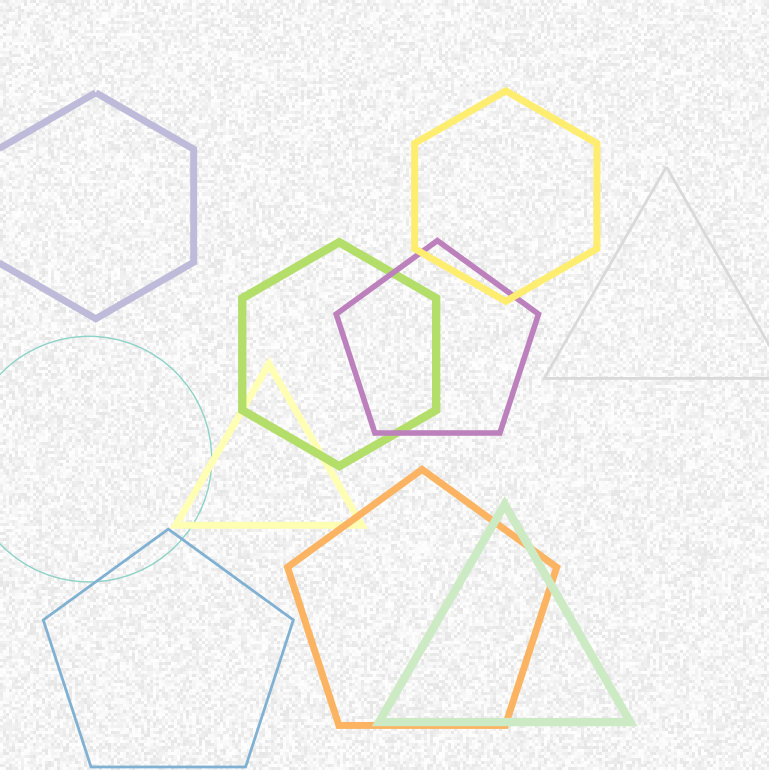[{"shape": "circle", "thickness": 0.5, "radius": 0.8, "center": [0.115, 0.404]}, {"shape": "triangle", "thickness": 2.5, "radius": 0.7, "center": [0.349, 0.388]}, {"shape": "hexagon", "thickness": 2.5, "radius": 0.73, "center": [0.124, 0.733]}, {"shape": "pentagon", "thickness": 1, "radius": 0.85, "center": [0.219, 0.142]}, {"shape": "pentagon", "thickness": 2.5, "radius": 0.92, "center": [0.548, 0.207]}, {"shape": "hexagon", "thickness": 3, "radius": 0.73, "center": [0.441, 0.54]}, {"shape": "triangle", "thickness": 1, "radius": 0.92, "center": [0.865, 0.6]}, {"shape": "pentagon", "thickness": 2, "radius": 0.69, "center": [0.568, 0.549]}, {"shape": "triangle", "thickness": 3, "radius": 0.94, "center": [0.655, 0.156]}, {"shape": "hexagon", "thickness": 2.5, "radius": 0.68, "center": [0.657, 0.745]}]